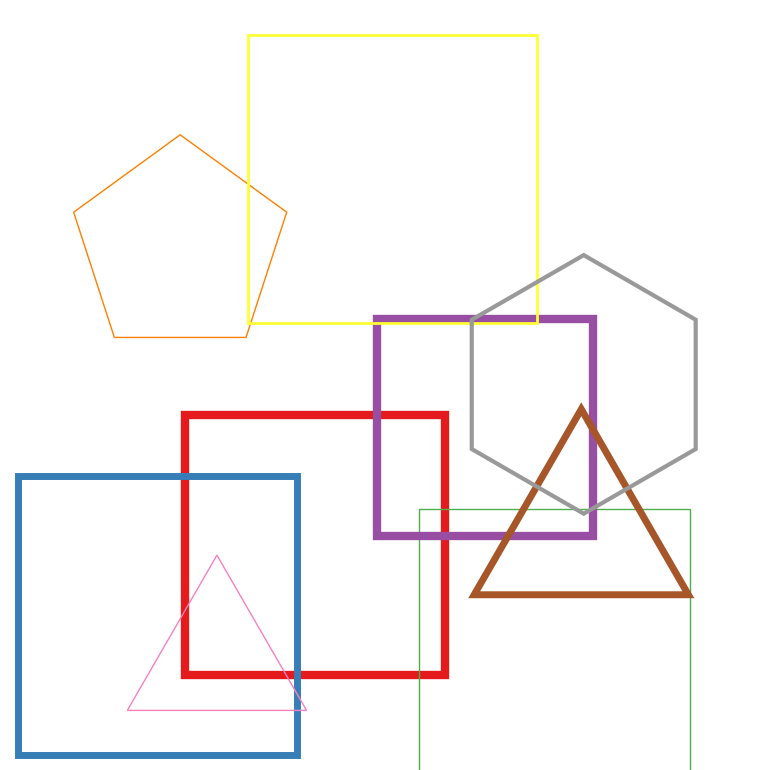[{"shape": "square", "thickness": 3, "radius": 0.84, "center": [0.409, 0.292]}, {"shape": "square", "thickness": 2.5, "radius": 0.91, "center": [0.205, 0.201]}, {"shape": "square", "thickness": 0.5, "radius": 0.88, "center": [0.72, 0.163]}, {"shape": "square", "thickness": 3, "radius": 0.7, "center": [0.63, 0.445]}, {"shape": "pentagon", "thickness": 0.5, "radius": 0.73, "center": [0.234, 0.679]}, {"shape": "square", "thickness": 1, "radius": 0.94, "center": [0.51, 0.768]}, {"shape": "triangle", "thickness": 2.5, "radius": 0.8, "center": [0.755, 0.308]}, {"shape": "triangle", "thickness": 0.5, "radius": 0.67, "center": [0.282, 0.145]}, {"shape": "hexagon", "thickness": 1.5, "radius": 0.84, "center": [0.758, 0.501]}]